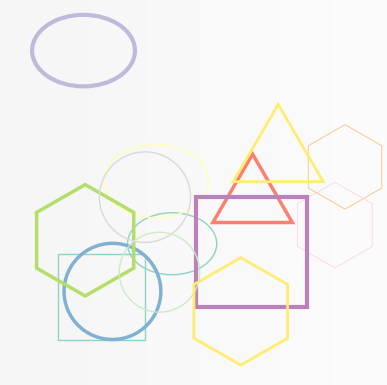[{"shape": "square", "thickness": 1, "radius": 0.56, "center": [0.261, 0.228]}, {"shape": "oval", "thickness": 1, "radius": 0.58, "center": [0.444, 0.367]}, {"shape": "oval", "thickness": 1, "radius": 0.68, "center": [0.402, 0.53]}, {"shape": "oval", "thickness": 3, "radius": 0.66, "center": [0.216, 0.869]}, {"shape": "triangle", "thickness": 2.5, "radius": 0.59, "center": [0.652, 0.481]}, {"shape": "circle", "thickness": 2.5, "radius": 0.62, "center": [0.29, 0.243]}, {"shape": "hexagon", "thickness": 0.5, "radius": 0.55, "center": [0.89, 0.567]}, {"shape": "hexagon", "thickness": 2.5, "radius": 0.72, "center": [0.22, 0.376]}, {"shape": "hexagon", "thickness": 0.5, "radius": 0.56, "center": [0.864, 0.415]}, {"shape": "circle", "thickness": 1, "radius": 0.59, "center": [0.374, 0.488]}, {"shape": "square", "thickness": 3, "radius": 0.72, "center": [0.648, 0.346]}, {"shape": "circle", "thickness": 1, "radius": 0.52, "center": [0.412, 0.293]}, {"shape": "triangle", "thickness": 2, "radius": 0.67, "center": [0.718, 0.595]}, {"shape": "hexagon", "thickness": 2, "radius": 0.7, "center": [0.621, 0.191]}]